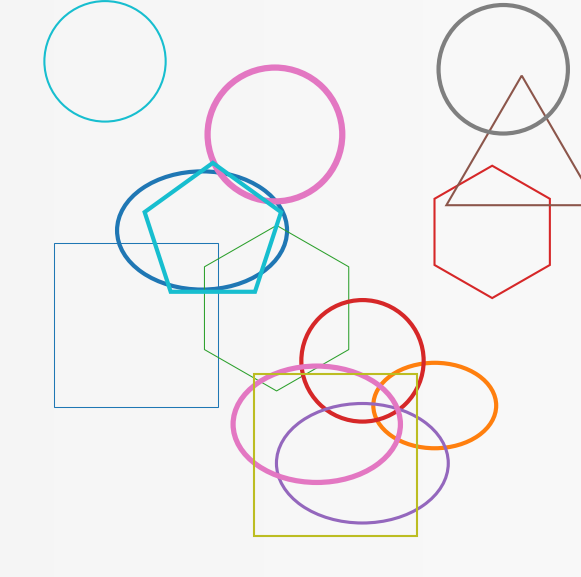[{"shape": "oval", "thickness": 2, "radius": 0.73, "center": [0.348, 0.6]}, {"shape": "square", "thickness": 0.5, "radius": 0.71, "center": [0.234, 0.436]}, {"shape": "oval", "thickness": 2, "radius": 0.53, "center": [0.748, 0.297]}, {"shape": "hexagon", "thickness": 0.5, "radius": 0.72, "center": [0.476, 0.465]}, {"shape": "circle", "thickness": 2, "radius": 0.53, "center": [0.624, 0.374]}, {"shape": "hexagon", "thickness": 1, "radius": 0.57, "center": [0.847, 0.598]}, {"shape": "oval", "thickness": 1.5, "radius": 0.74, "center": [0.623, 0.197]}, {"shape": "triangle", "thickness": 1, "radius": 0.75, "center": [0.898, 0.719]}, {"shape": "oval", "thickness": 2.5, "radius": 0.72, "center": [0.545, 0.264]}, {"shape": "circle", "thickness": 3, "radius": 0.58, "center": [0.473, 0.766]}, {"shape": "circle", "thickness": 2, "radius": 0.56, "center": [0.866, 0.879]}, {"shape": "square", "thickness": 1, "radius": 0.7, "center": [0.577, 0.212]}, {"shape": "circle", "thickness": 1, "radius": 0.52, "center": [0.181, 0.893]}, {"shape": "pentagon", "thickness": 2, "radius": 0.62, "center": [0.366, 0.594]}]